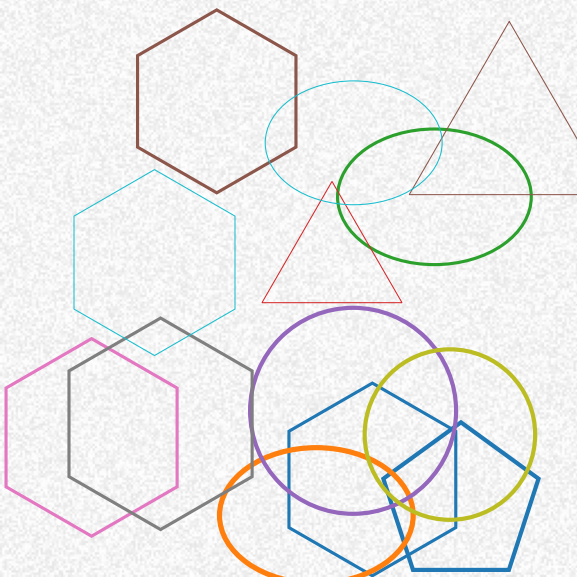[{"shape": "pentagon", "thickness": 2, "radius": 0.71, "center": [0.798, 0.127]}, {"shape": "hexagon", "thickness": 1.5, "radius": 0.83, "center": [0.645, 0.169]}, {"shape": "oval", "thickness": 2.5, "radius": 0.84, "center": [0.548, 0.107]}, {"shape": "oval", "thickness": 1.5, "radius": 0.84, "center": [0.752, 0.658]}, {"shape": "triangle", "thickness": 0.5, "radius": 0.7, "center": [0.575, 0.545]}, {"shape": "circle", "thickness": 2, "radius": 0.89, "center": [0.611, 0.288]}, {"shape": "hexagon", "thickness": 1.5, "radius": 0.79, "center": [0.375, 0.824]}, {"shape": "triangle", "thickness": 0.5, "radius": 1.0, "center": [0.882, 0.762]}, {"shape": "hexagon", "thickness": 1.5, "radius": 0.86, "center": [0.159, 0.242]}, {"shape": "hexagon", "thickness": 1.5, "radius": 0.92, "center": [0.278, 0.265]}, {"shape": "circle", "thickness": 2, "radius": 0.74, "center": [0.779, 0.247]}, {"shape": "oval", "thickness": 0.5, "radius": 0.77, "center": [0.612, 0.752]}, {"shape": "hexagon", "thickness": 0.5, "radius": 0.8, "center": [0.268, 0.544]}]